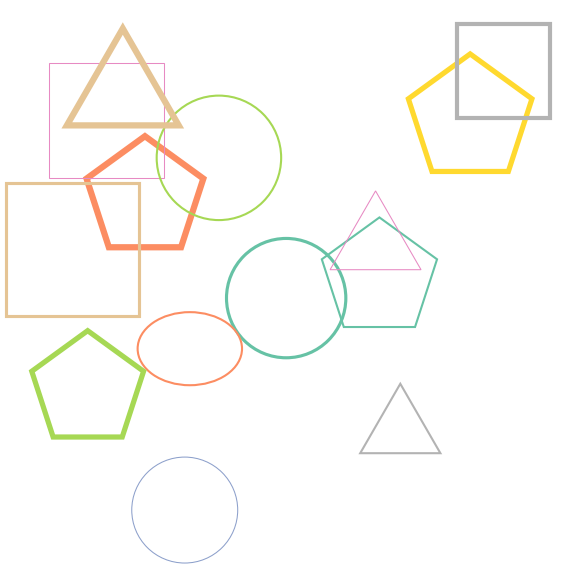[{"shape": "circle", "thickness": 1.5, "radius": 0.52, "center": [0.496, 0.483]}, {"shape": "pentagon", "thickness": 1, "radius": 0.52, "center": [0.657, 0.518]}, {"shape": "oval", "thickness": 1, "radius": 0.45, "center": [0.329, 0.395]}, {"shape": "pentagon", "thickness": 3, "radius": 0.53, "center": [0.251, 0.657]}, {"shape": "circle", "thickness": 0.5, "radius": 0.46, "center": [0.32, 0.116]}, {"shape": "triangle", "thickness": 0.5, "radius": 0.45, "center": [0.65, 0.578]}, {"shape": "square", "thickness": 0.5, "radius": 0.5, "center": [0.184, 0.791]}, {"shape": "pentagon", "thickness": 2.5, "radius": 0.51, "center": [0.152, 0.325]}, {"shape": "circle", "thickness": 1, "radius": 0.54, "center": [0.379, 0.726]}, {"shape": "pentagon", "thickness": 2.5, "radius": 0.56, "center": [0.814, 0.793]}, {"shape": "triangle", "thickness": 3, "radius": 0.56, "center": [0.213, 0.838]}, {"shape": "square", "thickness": 1.5, "radius": 0.58, "center": [0.126, 0.567]}, {"shape": "triangle", "thickness": 1, "radius": 0.4, "center": [0.693, 0.254]}, {"shape": "square", "thickness": 2, "radius": 0.4, "center": [0.872, 0.876]}]